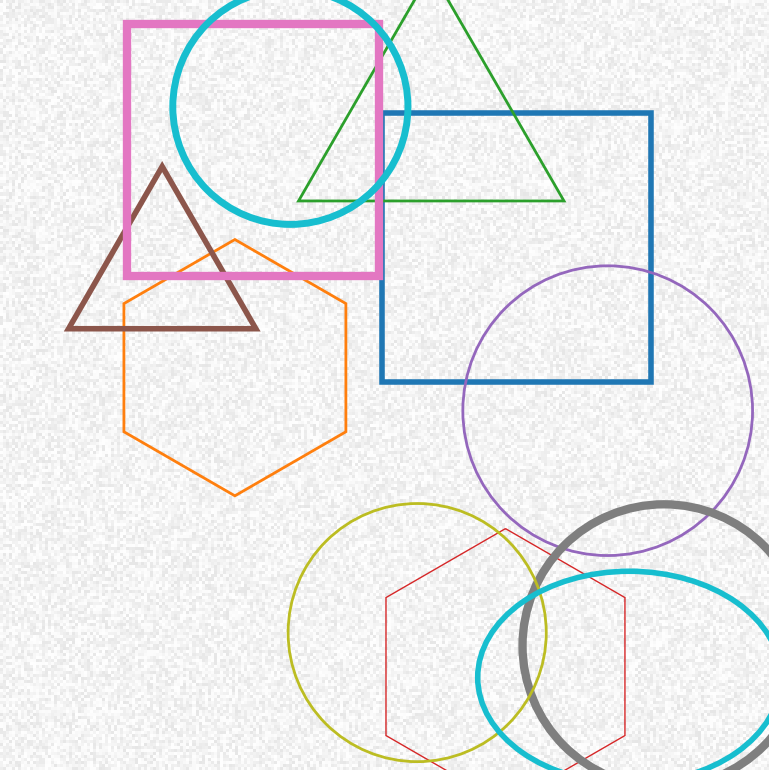[{"shape": "square", "thickness": 2, "radius": 0.87, "center": [0.671, 0.679]}, {"shape": "hexagon", "thickness": 1, "radius": 0.83, "center": [0.305, 0.523]}, {"shape": "triangle", "thickness": 1, "radius": 1.0, "center": [0.56, 0.839]}, {"shape": "hexagon", "thickness": 0.5, "radius": 0.9, "center": [0.656, 0.134]}, {"shape": "circle", "thickness": 1, "radius": 0.94, "center": [0.789, 0.467]}, {"shape": "triangle", "thickness": 2, "radius": 0.7, "center": [0.211, 0.643]}, {"shape": "square", "thickness": 3, "radius": 0.82, "center": [0.328, 0.805]}, {"shape": "circle", "thickness": 3, "radius": 0.92, "center": [0.862, 0.161]}, {"shape": "circle", "thickness": 1, "radius": 0.84, "center": [0.542, 0.178]}, {"shape": "circle", "thickness": 2.5, "radius": 0.76, "center": [0.377, 0.861]}, {"shape": "oval", "thickness": 2, "radius": 0.98, "center": [0.817, 0.12]}]